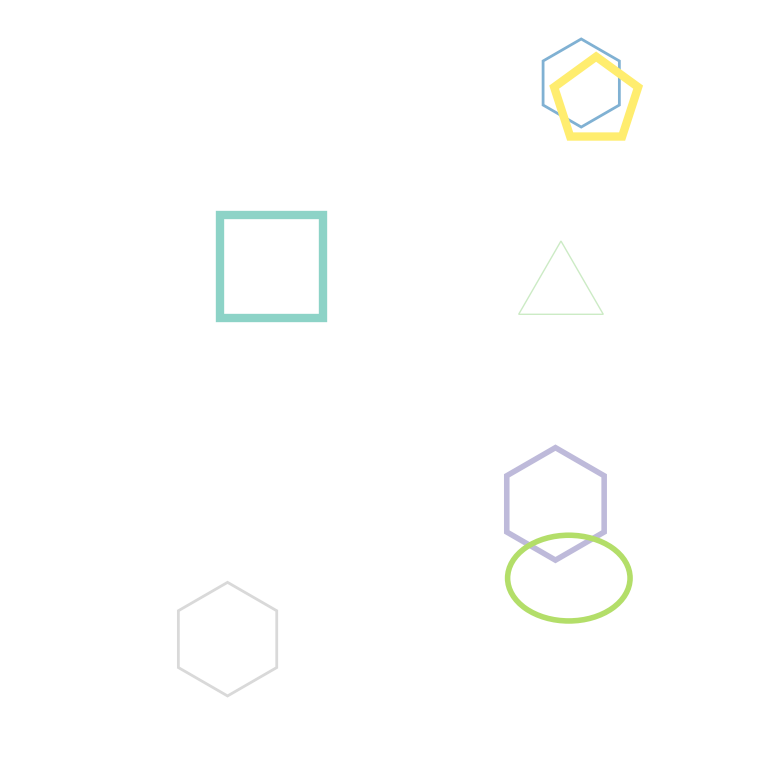[{"shape": "square", "thickness": 3, "radius": 0.33, "center": [0.353, 0.654]}, {"shape": "hexagon", "thickness": 2, "radius": 0.37, "center": [0.721, 0.346]}, {"shape": "hexagon", "thickness": 1, "radius": 0.29, "center": [0.755, 0.892]}, {"shape": "oval", "thickness": 2, "radius": 0.4, "center": [0.739, 0.249]}, {"shape": "hexagon", "thickness": 1, "radius": 0.37, "center": [0.296, 0.17]}, {"shape": "triangle", "thickness": 0.5, "radius": 0.32, "center": [0.729, 0.624]}, {"shape": "pentagon", "thickness": 3, "radius": 0.29, "center": [0.774, 0.869]}]